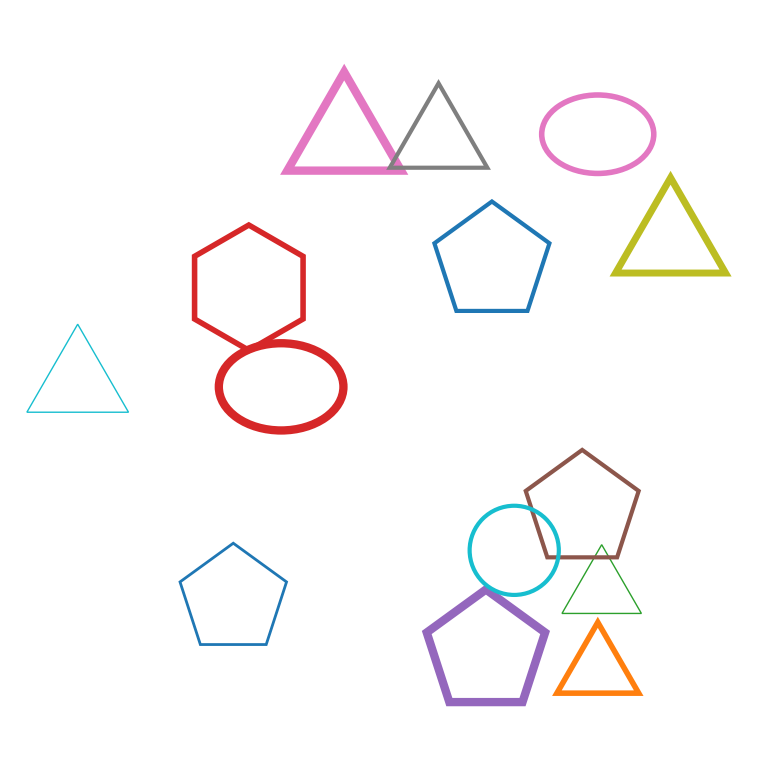[{"shape": "pentagon", "thickness": 1.5, "radius": 0.39, "center": [0.639, 0.66]}, {"shape": "pentagon", "thickness": 1, "radius": 0.36, "center": [0.303, 0.222]}, {"shape": "triangle", "thickness": 2, "radius": 0.31, "center": [0.776, 0.13]}, {"shape": "triangle", "thickness": 0.5, "radius": 0.3, "center": [0.781, 0.233]}, {"shape": "hexagon", "thickness": 2, "radius": 0.41, "center": [0.323, 0.626]}, {"shape": "oval", "thickness": 3, "radius": 0.4, "center": [0.365, 0.498]}, {"shape": "pentagon", "thickness": 3, "radius": 0.4, "center": [0.631, 0.154]}, {"shape": "pentagon", "thickness": 1.5, "radius": 0.39, "center": [0.756, 0.339]}, {"shape": "triangle", "thickness": 3, "radius": 0.43, "center": [0.447, 0.821]}, {"shape": "oval", "thickness": 2, "radius": 0.36, "center": [0.776, 0.826]}, {"shape": "triangle", "thickness": 1.5, "radius": 0.37, "center": [0.57, 0.819]}, {"shape": "triangle", "thickness": 2.5, "radius": 0.41, "center": [0.871, 0.687]}, {"shape": "circle", "thickness": 1.5, "radius": 0.29, "center": [0.668, 0.285]}, {"shape": "triangle", "thickness": 0.5, "radius": 0.38, "center": [0.101, 0.503]}]